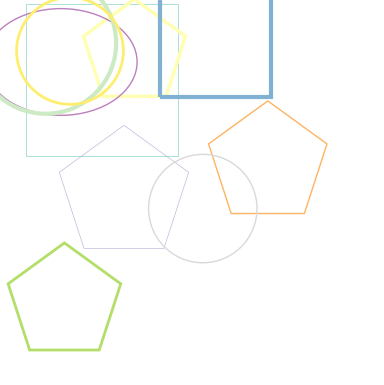[{"shape": "square", "thickness": 0.5, "radius": 0.99, "center": [0.265, 0.792]}, {"shape": "pentagon", "thickness": 2.5, "radius": 0.7, "center": [0.349, 0.863]}, {"shape": "pentagon", "thickness": 0.5, "radius": 0.88, "center": [0.322, 0.498]}, {"shape": "square", "thickness": 3, "radius": 0.72, "center": [0.56, 0.893]}, {"shape": "pentagon", "thickness": 1, "radius": 0.81, "center": [0.696, 0.576]}, {"shape": "pentagon", "thickness": 2, "radius": 0.77, "center": [0.167, 0.215]}, {"shape": "circle", "thickness": 1, "radius": 0.7, "center": [0.527, 0.458]}, {"shape": "oval", "thickness": 1, "radius": 0.99, "center": [0.158, 0.839]}, {"shape": "circle", "thickness": 3, "radius": 0.92, "center": [0.118, 0.888]}, {"shape": "circle", "thickness": 2, "radius": 0.69, "center": [0.182, 0.868]}]